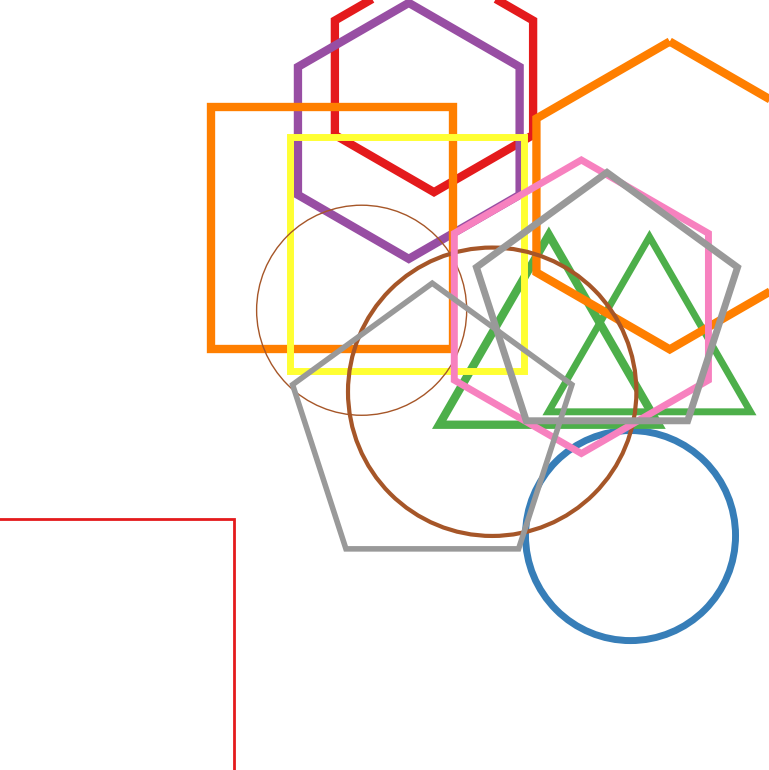[{"shape": "hexagon", "thickness": 3, "radius": 0.74, "center": [0.564, 0.899]}, {"shape": "square", "thickness": 1, "radius": 0.89, "center": [0.126, 0.149]}, {"shape": "circle", "thickness": 2.5, "radius": 0.68, "center": [0.819, 0.304]}, {"shape": "triangle", "thickness": 3, "radius": 0.82, "center": [0.713, 0.531]}, {"shape": "triangle", "thickness": 2.5, "radius": 0.76, "center": [0.843, 0.541]}, {"shape": "hexagon", "thickness": 3, "radius": 0.83, "center": [0.531, 0.83]}, {"shape": "hexagon", "thickness": 3, "radius": 1.0, "center": [0.87, 0.746]}, {"shape": "square", "thickness": 3, "radius": 0.79, "center": [0.431, 0.704]}, {"shape": "square", "thickness": 2.5, "radius": 0.76, "center": [0.528, 0.67]}, {"shape": "circle", "thickness": 1.5, "radius": 0.94, "center": [0.639, 0.491]}, {"shape": "circle", "thickness": 0.5, "radius": 0.68, "center": [0.47, 0.597]}, {"shape": "hexagon", "thickness": 2.5, "radius": 0.95, "center": [0.755, 0.602]}, {"shape": "pentagon", "thickness": 2, "radius": 0.95, "center": [0.561, 0.441]}, {"shape": "pentagon", "thickness": 2.5, "radius": 0.89, "center": [0.788, 0.598]}]